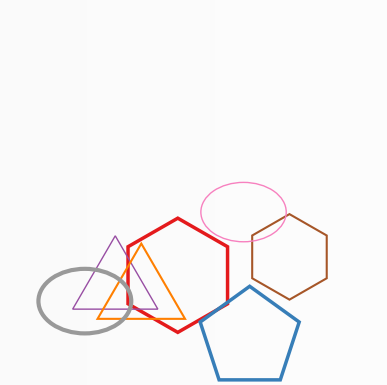[{"shape": "hexagon", "thickness": 2.5, "radius": 0.74, "center": [0.459, 0.285]}, {"shape": "pentagon", "thickness": 2.5, "radius": 0.67, "center": [0.644, 0.122]}, {"shape": "triangle", "thickness": 1, "radius": 0.63, "center": [0.297, 0.261]}, {"shape": "triangle", "thickness": 1.5, "radius": 0.65, "center": [0.365, 0.237]}, {"shape": "hexagon", "thickness": 1.5, "radius": 0.56, "center": [0.747, 0.333]}, {"shape": "oval", "thickness": 1, "radius": 0.55, "center": [0.629, 0.449]}, {"shape": "oval", "thickness": 3, "radius": 0.6, "center": [0.219, 0.218]}]